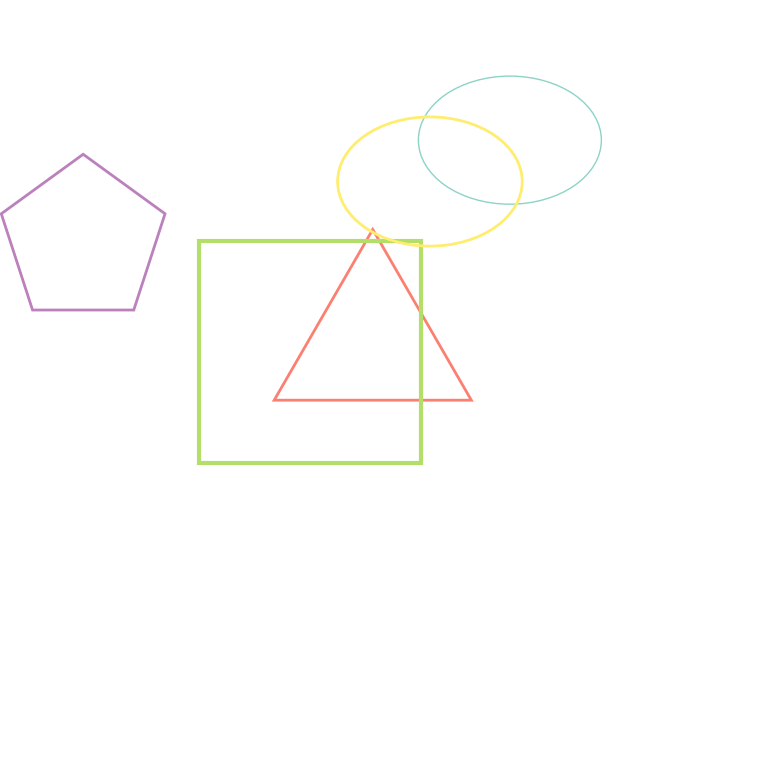[{"shape": "oval", "thickness": 0.5, "radius": 0.59, "center": [0.662, 0.818]}, {"shape": "triangle", "thickness": 1, "radius": 0.74, "center": [0.484, 0.554]}, {"shape": "square", "thickness": 1.5, "radius": 0.72, "center": [0.402, 0.543]}, {"shape": "pentagon", "thickness": 1, "radius": 0.56, "center": [0.108, 0.688]}, {"shape": "oval", "thickness": 1, "radius": 0.6, "center": [0.558, 0.764]}]